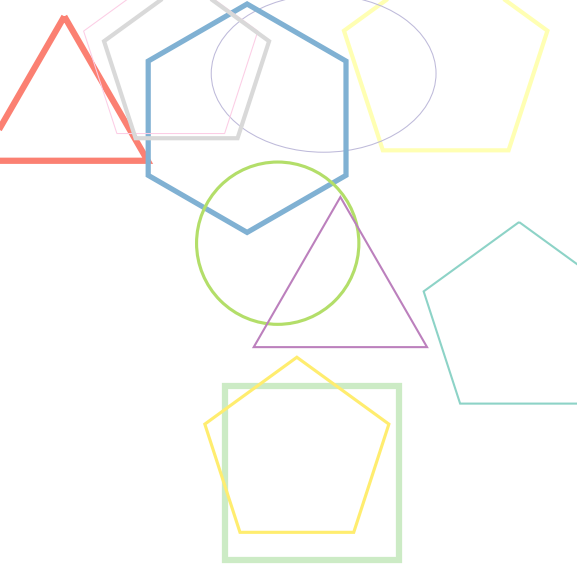[{"shape": "pentagon", "thickness": 1, "radius": 0.87, "center": [0.899, 0.441]}, {"shape": "pentagon", "thickness": 2, "radius": 0.93, "center": [0.772, 0.889]}, {"shape": "oval", "thickness": 0.5, "radius": 0.97, "center": [0.56, 0.872]}, {"shape": "triangle", "thickness": 3, "radius": 0.83, "center": [0.111, 0.804]}, {"shape": "hexagon", "thickness": 2.5, "radius": 0.99, "center": [0.428, 0.794]}, {"shape": "circle", "thickness": 1.5, "radius": 0.7, "center": [0.481, 0.578]}, {"shape": "pentagon", "thickness": 0.5, "radius": 0.79, "center": [0.296, 0.896]}, {"shape": "pentagon", "thickness": 2, "radius": 0.75, "center": [0.323, 0.881]}, {"shape": "triangle", "thickness": 1, "radius": 0.87, "center": [0.589, 0.485]}, {"shape": "square", "thickness": 3, "radius": 0.76, "center": [0.54, 0.18]}, {"shape": "pentagon", "thickness": 1.5, "radius": 0.84, "center": [0.514, 0.213]}]